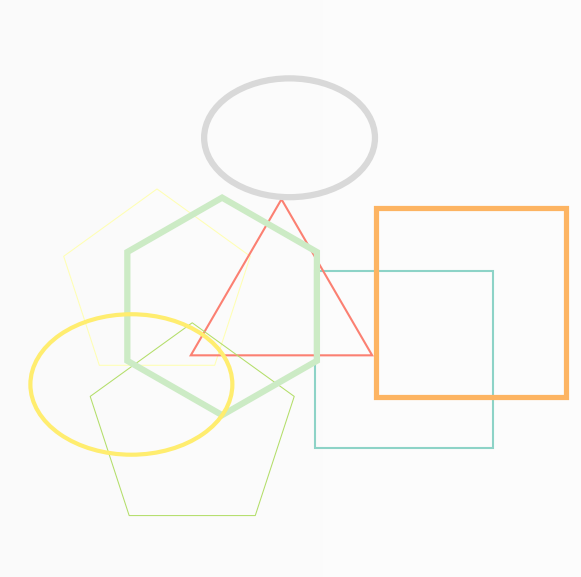[{"shape": "square", "thickness": 1, "radius": 0.77, "center": [0.696, 0.377]}, {"shape": "pentagon", "thickness": 0.5, "radius": 0.84, "center": [0.27, 0.503]}, {"shape": "triangle", "thickness": 1, "radius": 0.9, "center": [0.484, 0.474]}, {"shape": "square", "thickness": 2.5, "radius": 0.82, "center": [0.811, 0.475]}, {"shape": "pentagon", "thickness": 0.5, "radius": 0.92, "center": [0.331, 0.256]}, {"shape": "oval", "thickness": 3, "radius": 0.73, "center": [0.498, 0.761]}, {"shape": "hexagon", "thickness": 3, "radius": 0.94, "center": [0.382, 0.469]}, {"shape": "oval", "thickness": 2, "radius": 0.87, "center": [0.226, 0.333]}]